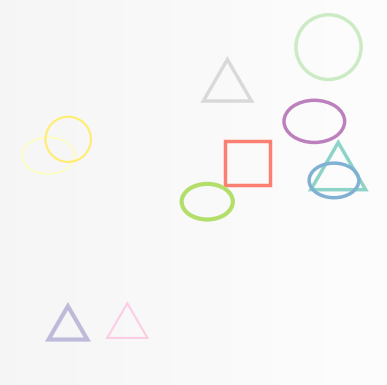[{"shape": "triangle", "thickness": 2.5, "radius": 0.41, "center": [0.873, 0.548]}, {"shape": "oval", "thickness": 1, "radius": 0.34, "center": [0.125, 0.596]}, {"shape": "triangle", "thickness": 3, "radius": 0.29, "center": [0.175, 0.147]}, {"shape": "square", "thickness": 2.5, "radius": 0.29, "center": [0.64, 0.576]}, {"shape": "oval", "thickness": 2.5, "radius": 0.32, "center": [0.862, 0.531]}, {"shape": "oval", "thickness": 3, "radius": 0.33, "center": [0.535, 0.476]}, {"shape": "triangle", "thickness": 1.5, "radius": 0.3, "center": [0.329, 0.152]}, {"shape": "triangle", "thickness": 2.5, "radius": 0.36, "center": [0.587, 0.774]}, {"shape": "oval", "thickness": 2.5, "radius": 0.39, "center": [0.811, 0.685]}, {"shape": "circle", "thickness": 2.5, "radius": 0.42, "center": [0.848, 0.878]}, {"shape": "circle", "thickness": 1.5, "radius": 0.29, "center": [0.176, 0.638]}]